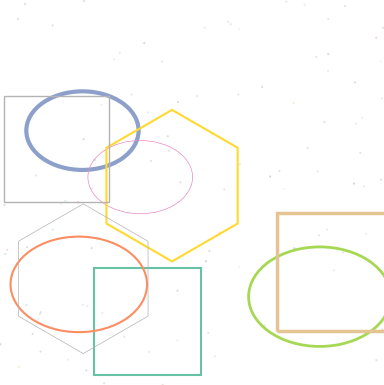[{"shape": "square", "thickness": 1.5, "radius": 0.7, "center": [0.383, 0.165]}, {"shape": "oval", "thickness": 1.5, "radius": 0.89, "center": [0.205, 0.261]}, {"shape": "oval", "thickness": 3, "radius": 0.73, "center": [0.214, 0.661]}, {"shape": "oval", "thickness": 0.5, "radius": 0.68, "center": [0.364, 0.54]}, {"shape": "oval", "thickness": 2, "radius": 0.92, "center": [0.83, 0.229]}, {"shape": "hexagon", "thickness": 1.5, "radius": 0.98, "center": [0.447, 0.518]}, {"shape": "square", "thickness": 2.5, "radius": 0.76, "center": [0.871, 0.294]}, {"shape": "square", "thickness": 1, "radius": 0.68, "center": [0.147, 0.613]}, {"shape": "hexagon", "thickness": 0.5, "radius": 0.97, "center": [0.216, 0.276]}]